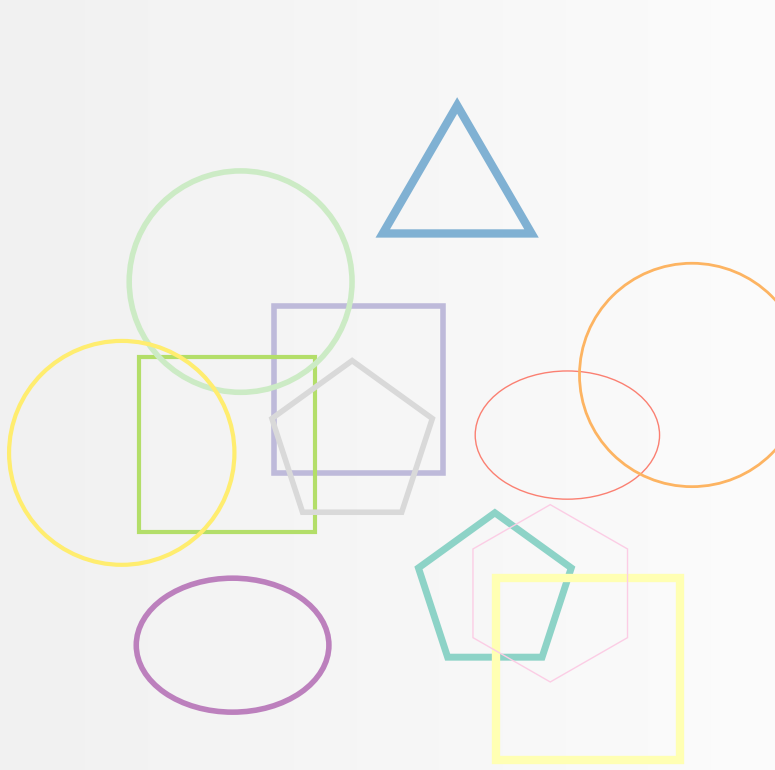[{"shape": "pentagon", "thickness": 2.5, "radius": 0.52, "center": [0.639, 0.23]}, {"shape": "square", "thickness": 3, "radius": 0.59, "center": [0.758, 0.131]}, {"shape": "square", "thickness": 2, "radius": 0.54, "center": [0.463, 0.494]}, {"shape": "oval", "thickness": 0.5, "radius": 0.59, "center": [0.732, 0.435]}, {"shape": "triangle", "thickness": 3, "radius": 0.55, "center": [0.59, 0.752]}, {"shape": "circle", "thickness": 1, "radius": 0.73, "center": [0.893, 0.513]}, {"shape": "square", "thickness": 1.5, "radius": 0.57, "center": [0.293, 0.423]}, {"shape": "hexagon", "thickness": 0.5, "radius": 0.58, "center": [0.71, 0.229]}, {"shape": "pentagon", "thickness": 2, "radius": 0.54, "center": [0.454, 0.423]}, {"shape": "oval", "thickness": 2, "radius": 0.62, "center": [0.3, 0.162]}, {"shape": "circle", "thickness": 2, "radius": 0.72, "center": [0.31, 0.634]}, {"shape": "circle", "thickness": 1.5, "radius": 0.73, "center": [0.157, 0.412]}]